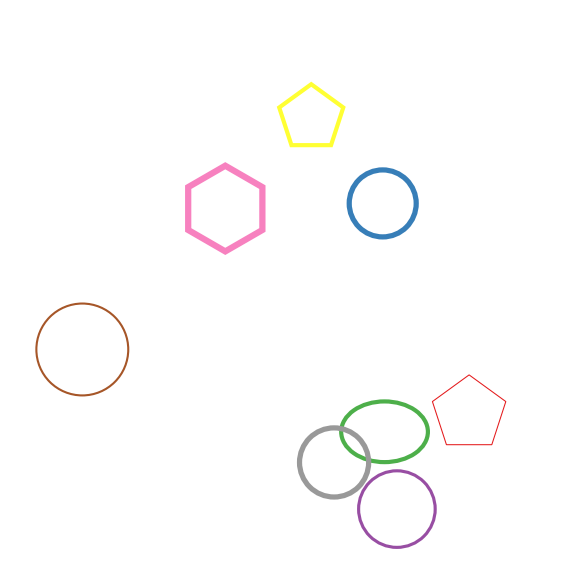[{"shape": "pentagon", "thickness": 0.5, "radius": 0.33, "center": [0.812, 0.283]}, {"shape": "circle", "thickness": 2.5, "radius": 0.29, "center": [0.663, 0.647]}, {"shape": "oval", "thickness": 2, "radius": 0.38, "center": [0.666, 0.251]}, {"shape": "circle", "thickness": 1.5, "radius": 0.33, "center": [0.687, 0.118]}, {"shape": "pentagon", "thickness": 2, "radius": 0.29, "center": [0.539, 0.795]}, {"shape": "circle", "thickness": 1, "radius": 0.4, "center": [0.143, 0.394]}, {"shape": "hexagon", "thickness": 3, "radius": 0.37, "center": [0.39, 0.638]}, {"shape": "circle", "thickness": 2.5, "radius": 0.3, "center": [0.579, 0.198]}]